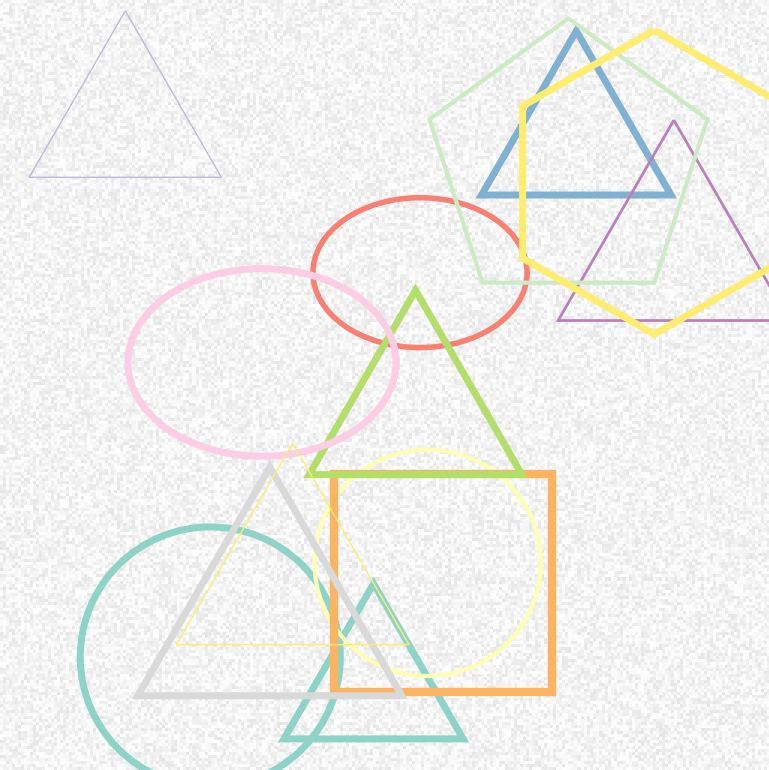[{"shape": "circle", "thickness": 2.5, "radius": 0.84, "center": [0.273, 0.147]}, {"shape": "triangle", "thickness": 2.5, "radius": 0.67, "center": [0.485, 0.108]}, {"shape": "circle", "thickness": 1.5, "radius": 0.73, "center": [0.555, 0.269]}, {"shape": "triangle", "thickness": 0.5, "radius": 0.72, "center": [0.163, 0.842]}, {"shape": "oval", "thickness": 2, "radius": 0.7, "center": [0.545, 0.646]}, {"shape": "triangle", "thickness": 2.5, "radius": 0.71, "center": [0.748, 0.818]}, {"shape": "square", "thickness": 3, "radius": 0.71, "center": [0.575, 0.243]}, {"shape": "triangle", "thickness": 2.5, "radius": 0.8, "center": [0.54, 0.463]}, {"shape": "oval", "thickness": 2.5, "radius": 0.87, "center": [0.34, 0.529]}, {"shape": "triangle", "thickness": 2.5, "radius": 0.99, "center": [0.35, 0.195]}, {"shape": "triangle", "thickness": 1, "radius": 0.87, "center": [0.875, 0.67]}, {"shape": "pentagon", "thickness": 1.5, "radius": 0.95, "center": [0.738, 0.786]}, {"shape": "triangle", "thickness": 0.5, "radius": 0.87, "center": [0.38, 0.25]}, {"shape": "hexagon", "thickness": 2.5, "radius": 0.99, "center": [0.85, 0.763]}]